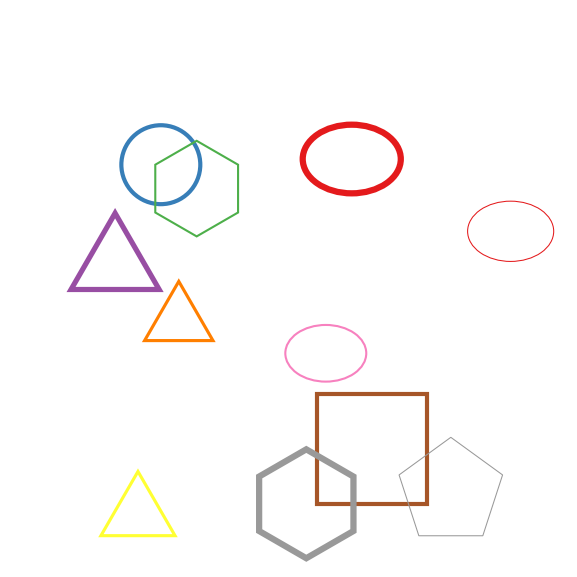[{"shape": "oval", "thickness": 0.5, "radius": 0.37, "center": [0.884, 0.599]}, {"shape": "oval", "thickness": 3, "radius": 0.42, "center": [0.609, 0.724]}, {"shape": "circle", "thickness": 2, "radius": 0.34, "center": [0.278, 0.714]}, {"shape": "hexagon", "thickness": 1, "radius": 0.41, "center": [0.341, 0.673]}, {"shape": "triangle", "thickness": 2.5, "radius": 0.44, "center": [0.199, 0.542]}, {"shape": "triangle", "thickness": 1.5, "radius": 0.34, "center": [0.31, 0.444]}, {"shape": "triangle", "thickness": 1.5, "radius": 0.37, "center": [0.239, 0.109]}, {"shape": "square", "thickness": 2, "radius": 0.48, "center": [0.644, 0.221]}, {"shape": "oval", "thickness": 1, "radius": 0.35, "center": [0.564, 0.387]}, {"shape": "hexagon", "thickness": 3, "radius": 0.47, "center": [0.53, 0.127]}, {"shape": "pentagon", "thickness": 0.5, "radius": 0.47, "center": [0.781, 0.148]}]